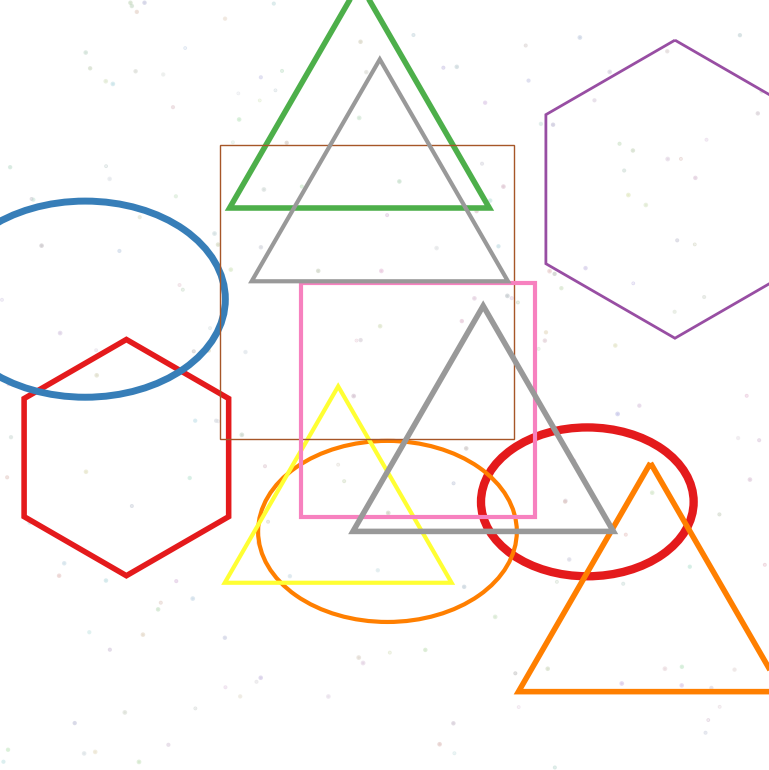[{"shape": "oval", "thickness": 3, "radius": 0.69, "center": [0.763, 0.348]}, {"shape": "hexagon", "thickness": 2, "radius": 0.77, "center": [0.164, 0.406]}, {"shape": "oval", "thickness": 2.5, "radius": 0.91, "center": [0.111, 0.611]}, {"shape": "triangle", "thickness": 2, "radius": 0.97, "center": [0.467, 0.827]}, {"shape": "hexagon", "thickness": 1, "radius": 0.97, "center": [0.877, 0.754]}, {"shape": "oval", "thickness": 1.5, "radius": 0.84, "center": [0.503, 0.31]}, {"shape": "triangle", "thickness": 2, "radius": 0.99, "center": [0.845, 0.201]}, {"shape": "triangle", "thickness": 1.5, "radius": 0.85, "center": [0.439, 0.328]}, {"shape": "square", "thickness": 0.5, "radius": 0.96, "center": [0.477, 0.62]}, {"shape": "square", "thickness": 1.5, "radius": 0.76, "center": [0.543, 0.48]}, {"shape": "triangle", "thickness": 1.5, "radius": 0.96, "center": [0.493, 0.731]}, {"shape": "triangle", "thickness": 2, "radius": 0.98, "center": [0.628, 0.408]}]